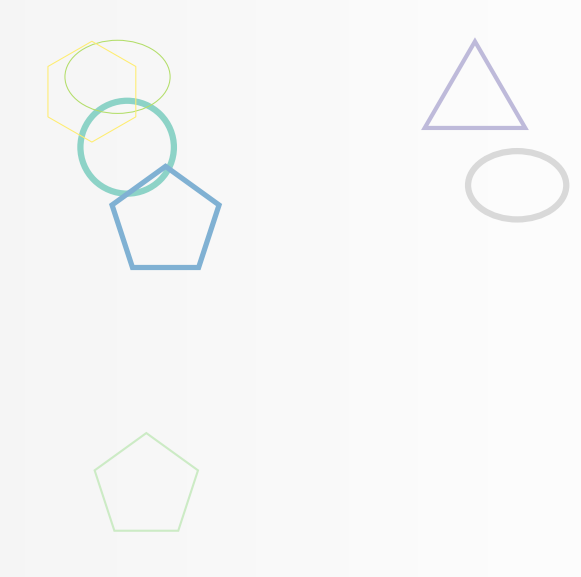[{"shape": "circle", "thickness": 3, "radius": 0.4, "center": [0.219, 0.744]}, {"shape": "triangle", "thickness": 2, "radius": 0.5, "center": [0.817, 0.828]}, {"shape": "pentagon", "thickness": 2.5, "radius": 0.48, "center": [0.285, 0.614]}, {"shape": "oval", "thickness": 0.5, "radius": 0.45, "center": [0.202, 0.866]}, {"shape": "oval", "thickness": 3, "radius": 0.42, "center": [0.89, 0.678]}, {"shape": "pentagon", "thickness": 1, "radius": 0.47, "center": [0.252, 0.156]}, {"shape": "hexagon", "thickness": 0.5, "radius": 0.44, "center": [0.158, 0.84]}]